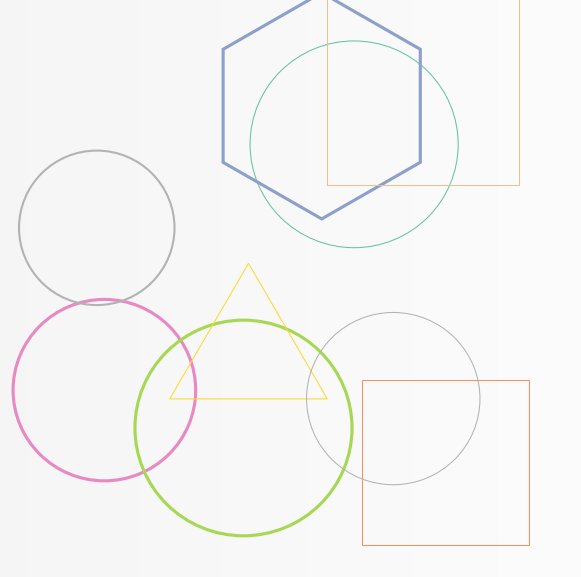[{"shape": "circle", "thickness": 0.5, "radius": 0.9, "center": [0.609, 0.749]}, {"shape": "square", "thickness": 0.5, "radius": 0.72, "center": [0.767, 0.198]}, {"shape": "hexagon", "thickness": 1.5, "radius": 0.98, "center": [0.553, 0.816]}, {"shape": "circle", "thickness": 1.5, "radius": 0.79, "center": [0.18, 0.324]}, {"shape": "circle", "thickness": 1.5, "radius": 0.93, "center": [0.419, 0.258]}, {"shape": "triangle", "thickness": 0.5, "radius": 0.78, "center": [0.428, 0.387]}, {"shape": "square", "thickness": 0.5, "radius": 0.82, "center": [0.728, 0.843]}, {"shape": "circle", "thickness": 0.5, "radius": 0.75, "center": [0.677, 0.309]}, {"shape": "circle", "thickness": 1, "radius": 0.67, "center": [0.166, 0.605]}]